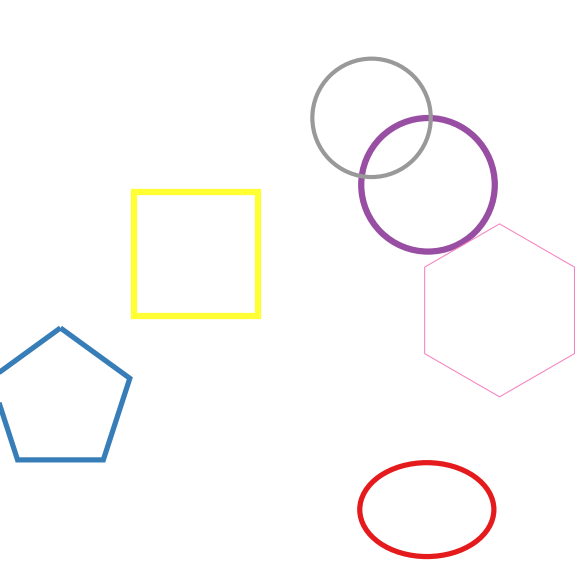[{"shape": "oval", "thickness": 2.5, "radius": 0.58, "center": [0.739, 0.117]}, {"shape": "pentagon", "thickness": 2.5, "radius": 0.63, "center": [0.105, 0.305]}, {"shape": "circle", "thickness": 3, "radius": 0.58, "center": [0.741, 0.679]}, {"shape": "square", "thickness": 3, "radius": 0.54, "center": [0.34, 0.559]}, {"shape": "hexagon", "thickness": 0.5, "radius": 0.75, "center": [0.865, 0.462]}, {"shape": "circle", "thickness": 2, "radius": 0.51, "center": [0.643, 0.795]}]